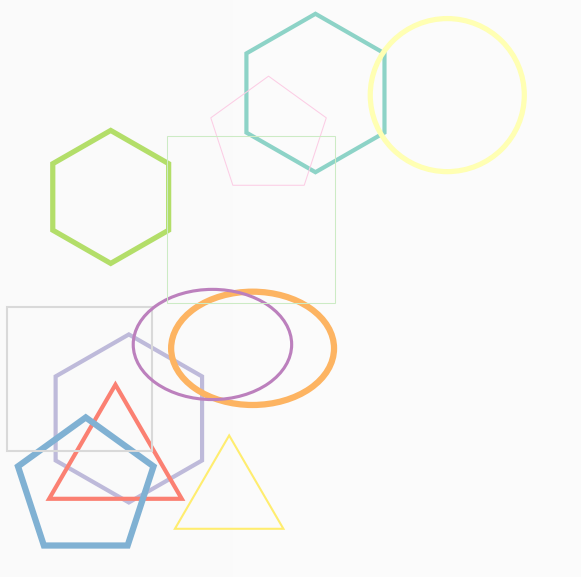[{"shape": "hexagon", "thickness": 2, "radius": 0.69, "center": [0.543, 0.838]}, {"shape": "circle", "thickness": 2.5, "radius": 0.66, "center": [0.769, 0.834]}, {"shape": "hexagon", "thickness": 2, "radius": 0.73, "center": [0.222, 0.275]}, {"shape": "triangle", "thickness": 2, "radius": 0.66, "center": [0.199, 0.201]}, {"shape": "pentagon", "thickness": 3, "radius": 0.61, "center": [0.148, 0.154]}, {"shape": "oval", "thickness": 3, "radius": 0.7, "center": [0.435, 0.396]}, {"shape": "hexagon", "thickness": 2.5, "radius": 0.58, "center": [0.19, 0.658]}, {"shape": "pentagon", "thickness": 0.5, "radius": 0.52, "center": [0.462, 0.763]}, {"shape": "square", "thickness": 1, "radius": 0.62, "center": [0.137, 0.343]}, {"shape": "oval", "thickness": 1.5, "radius": 0.68, "center": [0.365, 0.403]}, {"shape": "square", "thickness": 0.5, "radius": 0.72, "center": [0.432, 0.62]}, {"shape": "triangle", "thickness": 1, "radius": 0.54, "center": [0.394, 0.137]}]